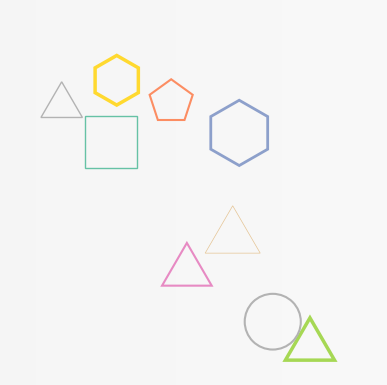[{"shape": "square", "thickness": 1, "radius": 0.34, "center": [0.286, 0.631]}, {"shape": "pentagon", "thickness": 1.5, "radius": 0.29, "center": [0.442, 0.736]}, {"shape": "hexagon", "thickness": 2, "radius": 0.42, "center": [0.617, 0.655]}, {"shape": "triangle", "thickness": 1.5, "radius": 0.37, "center": [0.482, 0.295]}, {"shape": "triangle", "thickness": 2.5, "radius": 0.37, "center": [0.8, 0.101]}, {"shape": "hexagon", "thickness": 2.5, "radius": 0.32, "center": [0.301, 0.792]}, {"shape": "triangle", "thickness": 0.5, "radius": 0.41, "center": [0.6, 0.384]}, {"shape": "circle", "thickness": 1.5, "radius": 0.36, "center": [0.704, 0.164]}, {"shape": "triangle", "thickness": 1, "radius": 0.31, "center": [0.159, 0.726]}]